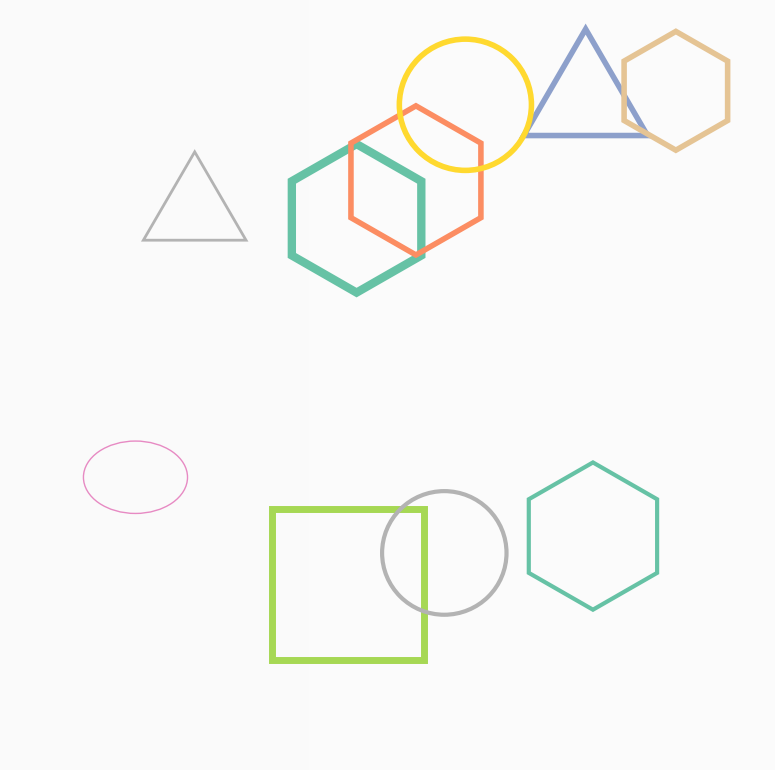[{"shape": "hexagon", "thickness": 3, "radius": 0.48, "center": [0.46, 0.716]}, {"shape": "hexagon", "thickness": 1.5, "radius": 0.48, "center": [0.765, 0.304]}, {"shape": "hexagon", "thickness": 2, "radius": 0.48, "center": [0.537, 0.766]}, {"shape": "triangle", "thickness": 2, "radius": 0.46, "center": [0.756, 0.87]}, {"shape": "oval", "thickness": 0.5, "radius": 0.34, "center": [0.175, 0.38]}, {"shape": "square", "thickness": 2.5, "radius": 0.49, "center": [0.449, 0.241]}, {"shape": "circle", "thickness": 2, "radius": 0.43, "center": [0.601, 0.864]}, {"shape": "hexagon", "thickness": 2, "radius": 0.39, "center": [0.872, 0.882]}, {"shape": "triangle", "thickness": 1, "radius": 0.38, "center": [0.251, 0.726]}, {"shape": "circle", "thickness": 1.5, "radius": 0.4, "center": [0.573, 0.282]}]